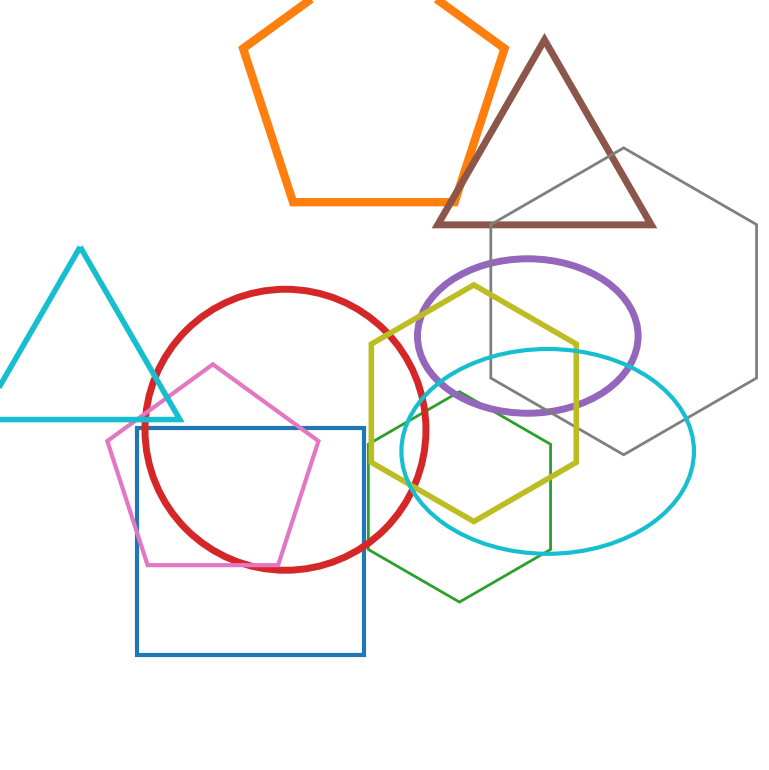[{"shape": "square", "thickness": 1.5, "radius": 0.74, "center": [0.325, 0.296]}, {"shape": "pentagon", "thickness": 3, "radius": 0.89, "center": [0.486, 0.882]}, {"shape": "hexagon", "thickness": 1, "radius": 0.68, "center": [0.597, 0.355]}, {"shape": "circle", "thickness": 2.5, "radius": 0.91, "center": [0.371, 0.442]}, {"shape": "oval", "thickness": 2.5, "radius": 0.72, "center": [0.685, 0.564]}, {"shape": "triangle", "thickness": 2.5, "radius": 0.8, "center": [0.707, 0.788]}, {"shape": "pentagon", "thickness": 1.5, "radius": 0.72, "center": [0.276, 0.383]}, {"shape": "hexagon", "thickness": 1, "radius": 1.0, "center": [0.81, 0.609]}, {"shape": "hexagon", "thickness": 2, "radius": 0.77, "center": [0.615, 0.476]}, {"shape": "triangle", "thickness": 2, "radius": 0.75, "center": [0.104, 0.53]}, {"shape": "oval", "thickness": 1.5, "radius": 0.95, "center": [0.711, 0.414]}]